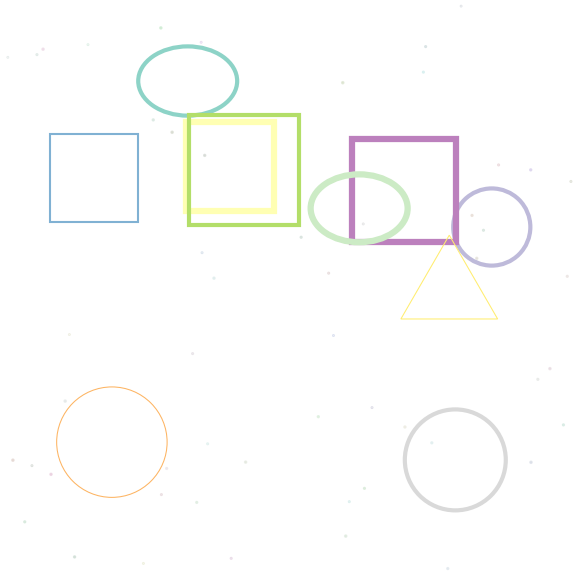[{"shape": "oval", "thickness": 2, "radius": 0.43, "center": [0.325, 0.859]}, {"shape": "square", "thickness": 3, "radius": 0.38, "center": [0.398, 0.71]}, {"shape": "circle", "thickness": 2, "radius": 0.33, "center": [0.852, 0.606]}, {"shape": "square", "thickness": 1, "radius": 0.38, "center": [0.163, 0.691]}, {"shape": "circle", "thickness": 0.5, "radius": 0.48, "center": [0.194, 0.234]}, {"shape": "square", "thickness": 2, "radius": 0.48, "center": [0.423, 0.705]}, {"shape": "circle", "thickness": 2, "radius": 0.44, "center": [0.788, 0.203]}, {"shape": "square", "thickness": 3, "radius": 0.45, "center": [0.7, 0.669]}, {"shape": "oval", "thickness": 3, "radius": 0.42, "center": [0.622, 0.638]}, {"shape": "triangle", "thickness": 0.5, "radius": 0.48, "center": [0.778, 0.495]}]